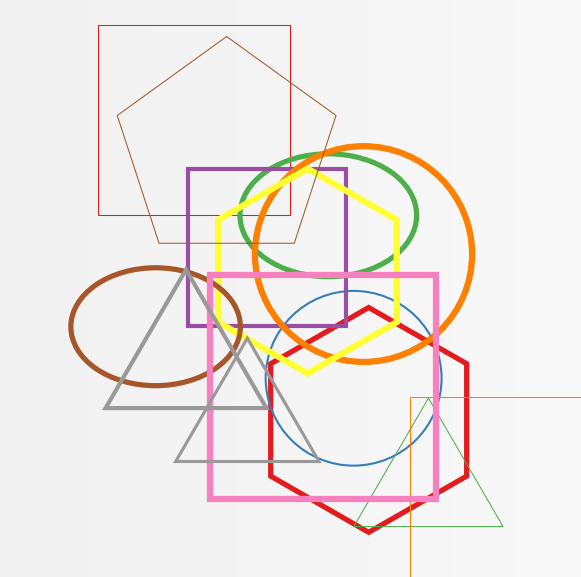[{"shape": "square", "thickness": 0.5, "radius": 0.82, "center": [0.334, 0.791]}, {"shape": "hexagon", "thickness": 2.5, "radius": 0.97, "center": [0.634, 0.272]}, {"shape": "circle", "thickness": 1, "radius": 0.76, "center": [0.608, 0.344]}, {"shape": "oval", "thickness": 2.5, "radius": 0.76, "center": [0.565, 0.626]}, {"shape": "triangle", "thickness": 0.5, "radius": 0.74, "center": [0.737, 0.161]}, {"shape": "square", "thickness": 2, "radius": 0.68, "center": [0.459, 0.57]}, {"shape": "square", "thickness": 0.5, "radius": 0.8, "center": [0.865, 0.152]}, {"shape": "circle", "thickness": 3, "radius": 0.93, "center": [0.625, 0.559]}, {"shape": "hexagon", "thickness": 3, "radius": 0.89, "center": [0.529, 0.53]}, {"shape": "oval", "thickness": 2.5, "radius": 0.73, "center": [0.268, 0.433]}, {"shape": "pentagon", "thickness": 0.5, "radius": 0.99, "center": [0.39, 0.738]}, {"shape": "square", "thickness": 3, "radius": 0.97, "center": [0.556, 0.329]}, {"shape": "triangle", "thickness": 2, "radius": 0.8, "center": [0.32, 0.372]}, {"shape": "triangle", "thickness": 1.5, "radius": 0.71, "center": [0.426, 0.271]}]